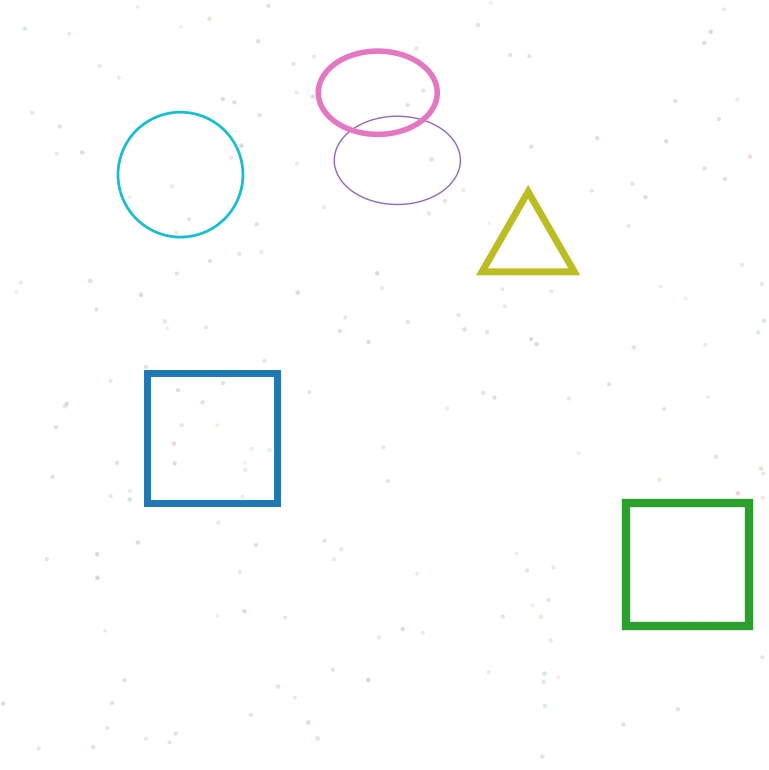[{"shape": "square", "thickness": 2.5, "radius": 0.42, "center": [0.275, 0.431]}, {"shape": "square", "thickness": 3, "radius": 0.4, "center": [0.893, 0.267]}, {"shape": "oval", "thickness": 0.5, "radius": 0.41, "center": [0.516, 0.792]}, {"shape": "oval", "thickness": 2, "radius": 0.39, "center": [0.491, 0.88]}, {"shape": "triangle", "thickness": 2.5, "radius": 0.35, "center": [0.686, 0.682]}, {"shape": "circle", "thickness": 1, "radius": 0.41, "center": [0.234, 0.773]}]